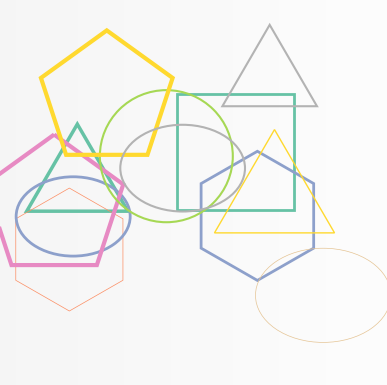[{"shape": "square", "thickness": 2, "radius": 0.75, "center": [0.608, 0.606]}, {"shape": "triangle", "thickness": 2.5, "radius": 0.75, "center": [0.2, 0.527]}, {"shape": "hexagon", "thickness": 0.5, "radius": 0.8, "center": [0.179, 0.352]}, {"shape": "oval", "thickness": 2, "radius": 0.74, "center": [0.189, 0.438]}, {"shape": "hexagon", "thickness": 2, "radius": 0.84, "center": [0.664, 0.439]}, {"shape": "pentagon", "thickness": 3, "radius": 0.94, "center": [0.14, 0.463]}, {"shape": "circle", "thickness": 1.5, "radius": 0.86, "center": [0.429, 0.594]}, {"shape": "triangle", "thickness": 1, "radius": 0.89, "center": [0.708, 0.485]}, {"shape": "pentagon", "thickness": 3, "radius": 0.89, "center": [0.276, 0.742]}, {"shape": "oval", "thickness": 0.5, "radius": 0.87, "center": [0.834, 0.233]}, {"shape": "triangle", "thickness": 1.5, "radius": 0.7, "center": [0.696, 0.795]}, {"shape": "oval", "thickness": 1.5, "radius": 0.8, "center": [0.471, 0.563]}]